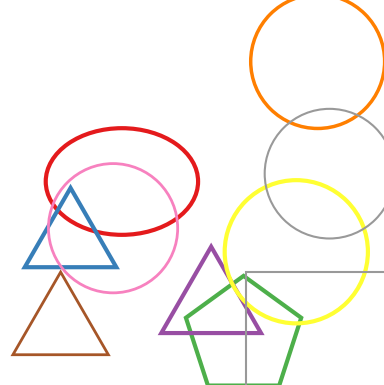[{"shape": "oval", "thickness": 3, "radius": 0.99, "center": [0.317, 0.529]}, {"shape": "triangle", "thickness": 3, "radius": 0.69, "center": [0.183, 0.375]}, {"shape": "pentagon", "thickness": 3, "radius": 0.79, "center": [0.633, 0.126]}, {"shape": "triangle", "thickness": 3, "radius": 0.75, "center": [0.548, 0.21]}, {"shape": "circle", "thickness": 2.5, "radius": 0.87, "center": [0.825, 0.84]}, {"shape": "circle", "thickness": 3, "radius": 0.93, "center": [0.77, 0.346]}, {"shape": "triangle", "thickness": 2, "radius": 0.72, "center": [0.157, 0.15]}, {"shape": "circle", "thickness": 2, "radius": 0.84, "center": [0.294, 0.407]}, {"shape": "circle", "thickness": 1.5, "radius": 0.84, "center": [0.856, 0.549]}, {"shape": "square", "thickness": 1.5, "radius": 0.96, "center": [0.832, 0.102]}]